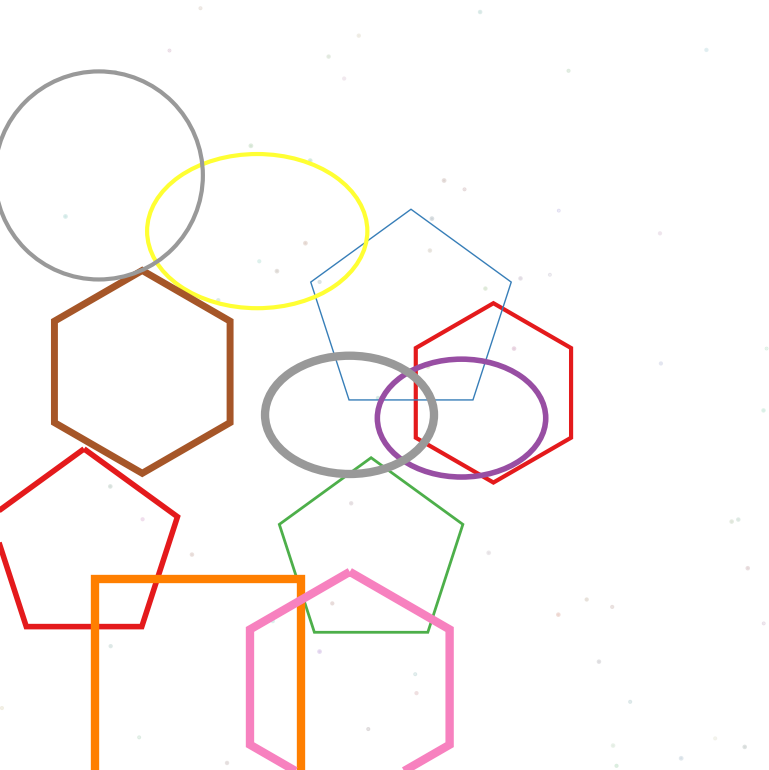[{"shape": "pentagon", "thickness": 2, "radius": 0.64, "center": [0.109, 0.289]}, {"shape": "hexagon", "thickness": 1.5, "radius": 0.58, "center": [0.641, 0.49]}, {"shape": "pentagon", "thickness": 0.5, "radius": 0.68, "center": [0.534, 0.591]}, {"shape": "pentagon", "thickness": 1, "radius": 0.63, "center": [0.482, 0.28]}, {"shape": "oval", "thickness": 2, "radius": 0.55, "center": [0.599, 0.457]}, {"shape": "square", "thickness": 3, "radius": 0.67, "center": [0.257, 0.114]}, {"shape": "oval", "thickness": 1.5, "radius": 0.72, "center": [0.334, 0.7]}, {"shape": "hexagon", "thickness": 2.5, "radius": 0.66, "center": [0.185, 0.517]}, {"shape": "hexagon", "thickness": 3, "radius": 0.75, "center": [0.454, 0.108]}, {"shape": "circle", "thickness": 1.5, "radius": 0.68, "center": [0.128, 0.772]}, {"shape": "oval", "thickness": 3, "radius": 0.55, "center": [0.454, 0.461]}]